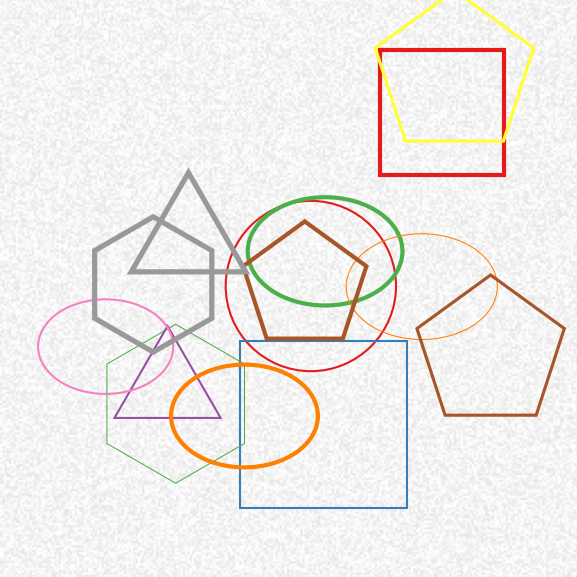[{"shape": "square", "thickness": 2, "radius": 0.54, "center": [0.765, 0.804]}, {"shape": "circle", "thickness": 1, "radius": 0.74, "center": [0.538, 0.504]}, {"shape": "square", "thickness": 1, "radius": 0.72, "center": [0.56, 0.264]}, {"shape": "oval", "thickness": 2, "radius": 0.67, "center": [0.563, 0.564]}, {"shape": "hexagon", "thickness": 0.5, "radius": 0.69, "center": [0.304, 0.3]}, {"shape": "triangle", "thickness": 1, "radius": 0.53, "center": [0.29, 0.329]}, {"shape": "oval", "thickness": 0.5, "radius": 0.65, "center": [0.73, 0.503]}, {"shape": "oval", "thickness": 2, "radius": 0.64, "center": [0.423, 0.279]}, {"shape": "pentagon", "thickness": 1.5, "radius": 0.72, "center": [0.787, 0.871]}, {"shape": "pentagon", "thickness": 1.5, "radius": 0.67, "center": [0.85, 0.389]}, {"shape": "pentagon", "thickness": 2, "radius": 0.56, "center": [0.528, 0.504]}, {"shape": "oval", "thickness": 1, "radius": 0.59, "center": [0.183, 0.399]}, {"shape": "hexagon", "thickness": 2.5, "radius": 0.59, "center": [0.265, 0.507]}, {"shape": "triangle", "thickness": 2.5, "radius": 0.57, "center": [0.326, 0.586]}]